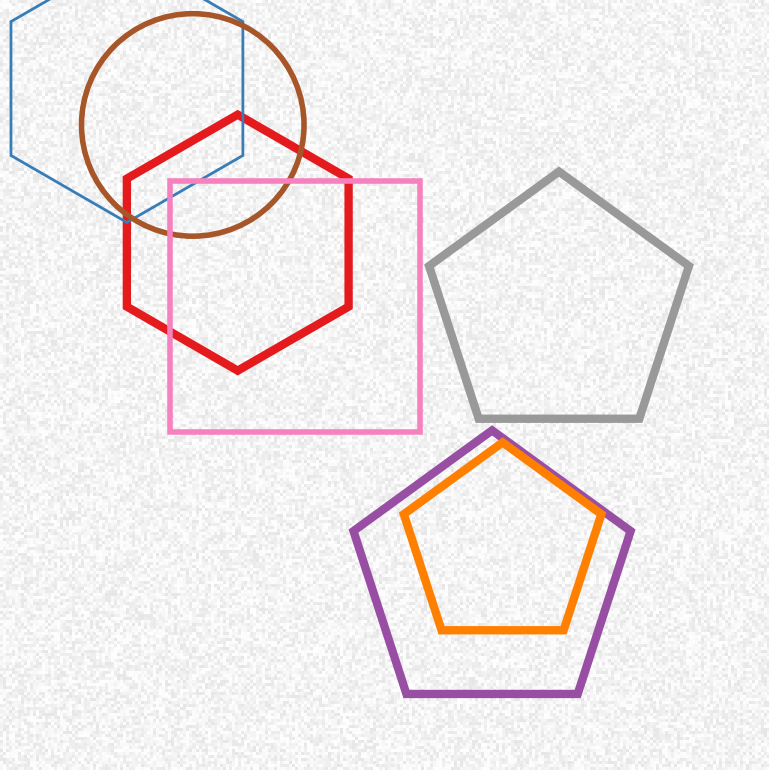[{"shape": "hexagon", "thickness": 3, "radius": 0.83, "center": [0.309, 0.685]}, {"shape": "hexagon", "thickness": 1, "radius": 0.87, "center": [0.165, 0.885]}, {"shape": "pentagon", "thickness": 3, "radius": 0.95, "center": [0.639, 0.252]}, {"shape": "pentagon", "thickness": 3, "radius": 0.67, "center": [0.653, 0.291]}, {"shape": "circle", "thickness": 2, "radius": 0.72, "center": [0.25, 0.838]}, {"shape": "square", "thickness": 2, "radius": 0.81, "center": [0.383, 0.602]}, {"shape": "pentagon", "thickness": 3, "radius": 0.89, "center": [0.726, 0.6]}]